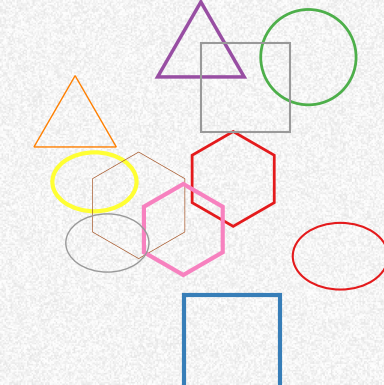[{"shape": "oval", "thickness": 1.5, "radius": 0.62, "center": [0.884, 0.335]}, {"shape": "hexagon", "thickness": 2, "radius": 0.62, "center": [0.606, 0.535]}, {"shape": "square", "thickness": 3, "radius": 0.62, "center": [0.602, 0.109]}, {"shape": "circle", "thickness": 2, "radius": 0.62, "center": [0.801, 0.852]}, {"shape": "triangle", "thickness": 2.5, "radius": 0.65, "center": [0.522, 0.865]}, {"shape": "triangle", "thickness": 1, "radius": 0.62, "center": [0.195, 0.68]}, {"shape": "oval", "thickness": 3, "radius": 0.55, "center": [0.245, 0.528]}, {"shape": "hexagon", "thickness": 0.5, "radius": 0.69, "center": [0.36, 0.467]}, {"shape": "hexagon", "thickness": 3, "radius": 0.59, "center": [0.476, 0.404]}, {"shape": "oval", "thickness": 1, "radius": 0.54, "center": [0.279, 0.369]}, {"shape": "square", "thickness": 1.5, "radius": 0.57, "center": [0.638, 0.773]}]